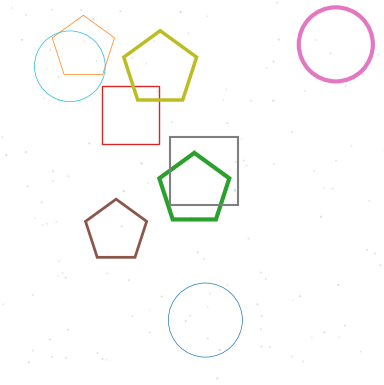[{"shape": "circle", "thickness": 0.5, "radius": 0.48, "center": [0.533, 0.169]}, {"shape": "pentagon", "thickness": 0.5, "radius": 0.43, "center": [0.217, 0.875]}, {"shape": "pentagon", "thickness": 3, "radius": 0.48, "center": [0.505, 0.507]}, {"shape": "square", "thickness": 1, "radius": 0.38, "center": [0.339, 0.701]}, {"shape": "pentagon", "thickness": 2, "radius": 0.42, "center": [0.302, 0.399]}, {"shape": "circle", "thickness": 3, "radius": 0.48, "center": [0.872, 0.885]}, {"shape": "square", "thickness": 1.5, "radius": 0.44, "center": [0.529, 0.555]}, {"shape": "pentagon", "thickness": 2.5, "radius": 0.5, "center": [0.416, 0.821]}, {"shape": "circle", "thickness": 0.5, "radius": 0.46, "center": [0.181, 0.828]}]